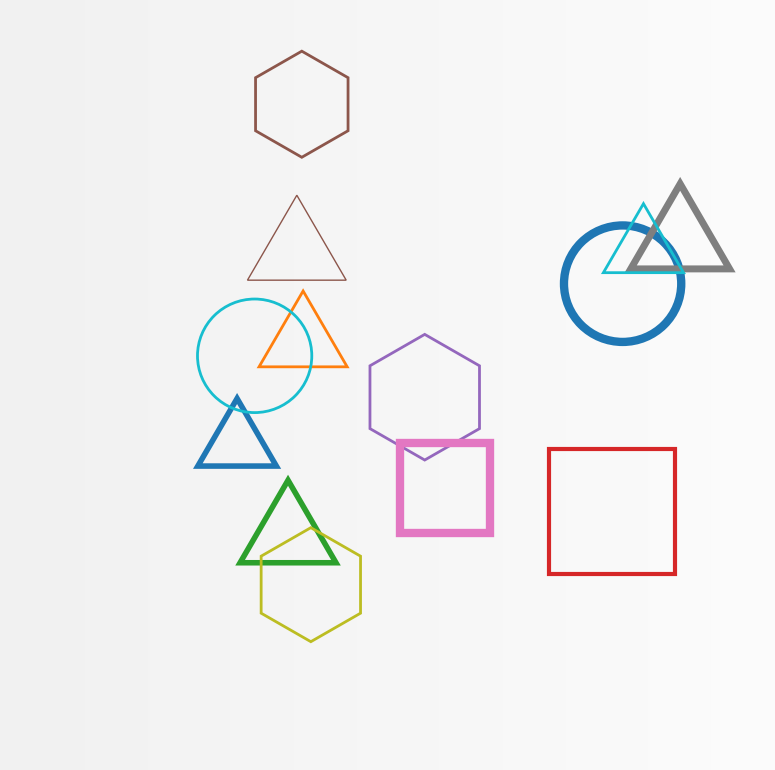[{"shape": "triangle", "thickness": 2, "radius": 0.29, "center": [0.306, 0.424]}, {"shape": "circle", "thickness": 3, "radius": 0.38, "center": [0.803, 0.632]}, {"shape": "triangle", "thickness": 1, "radius": 0.33, "center": [0.391, 0.556]}, {"shape": "triangle", "thickness": 2, "radius": 0.36, "center": [0.372, 0.305]}, {"shape": "square", "thickness": 1.5, "radius": 0.41, "center": [0.79, 0.336]}, {"shape": "hexagon", "thickness": 1, "radius": 0.41, "center": [0.548, 0.484]}, {"shape": "hexagon", "thickness": 1, "radius": 0.34, "center": [0.389, 0.865]}, {"shape": "triangle", "thickness": 0.5, "radius": 0.37, "center": [0.383, 0.673]}, {"shape": "square", "thickness": 3, "radius": 0.29, "center": [0.574, 0.367]}, {"shape": "triangle", "thickness": 2.5, "radius": 0.37, "center": [0.878, 0.688]}, {"shape": "hexagon", "thickness": 1, "radius": 0.37, "center": [0.401, 0.241]}, {"shape": "triangle", "thickness": 1, "radius": 0.3, "center": [0.83, 0.676]}, {"shape": "circle", "thickness": 1, "radius": 0.37, "center": [0.329, 0.538]}]